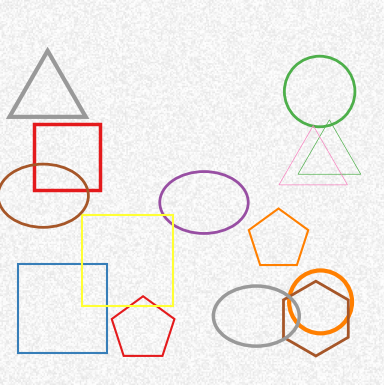[{"shape": "square", "thickness": 2.5, "radius": 0.43, "center": [0.173, 0.593]}, {"shape": "pentagon", "thickness": 1.5, "radius": 0.43, "center": [0.372, 0.145]}, {"shape": "square", "thickness": 1.5, "radius": 0.58, "center": [0.163, 0.198]}, {"shape": "circle", "thickness": 2, "radius": 0.46, "center": [0.83, 0.762]}, {"shape": "triangle", "thickness": 0.5, "radius": 0.47, "center": [0.856, 0.595]}, {"shape": "oval", "thickness": 2, "radius": 0.57, "center": [0.53, 0.474]}, {"shape": "pentagon", "thickness": 1.5, "radius": 0.41, "center": [0.723, 0.377]}, {"shape": "circle", "thickness": 3, "radius": 0.41, "center": [0.833, 0.216]}, {"shape": "square", "thickness": 1.5, "radius": 0.59, "center": [0.331, 0.323]}, {"shape": "oval", "thickness": 2, "radius": 0.59, "center": [0.112, 0.492]}, {"shape": "hexagon", "thickness": 2, "radius": 0.49, "center": [0.82, 0.172]}, {"shape": "triangle", "thickness": 0.5, "radius": 0.51, "center": [0.814, 0.571]}, {"shape": "triangle", "thickness": 3, "radius": 0.57, "center": [0.124, 0.754]}, {"shape": "oval", "thickness": 2.5, "radius": 0.56, "center": [0.666, 0.179]}]